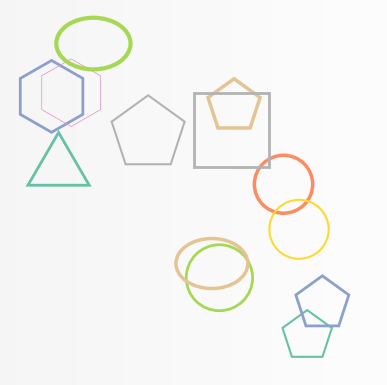[{"shape": "pentagon", "thickness": 1.5, "radius": 0.34, "center": [0.793, 0.127]}, {"shape": "triangle", "thickness": 2, "radius": 0.46, "center": [0.151, 0.565]}, {"shape": "circle", "thickness": 2.5, "radius": 0.38, "center": [0.732, 0.521]}, {"shape": "hexagon", "thickness": 2, "radius": 0.47, "center": [0.133, 0.75]}, {"shape": "pentagon", "thickness": 2, "radius": 0.36, "center": [0.832, 0.212]}, {"shape": "hexagon", "thickness": 0.5, "radius": 0.44, "center": [0.184, 0.759]}, {"shape": "oval", "thickness": 3, "radius": 0.48, "center": [0.241, 0.887]}, {"shape": "circle", "thickness": 2, "radius": 0.43, "center": [0.566, 0.279]}, {"shape": "circle", "thickness": 1.5, "radius": 0.38, "center": [0.772, 0.404]}, {"shape": "oval", "thickness": 2.5, "radius": 0.46, "center": [0.547, 0.316]}, {"shape": "pentagon", "thickness": 2.5, "radius": 0.35, "center": [0.604, 0.725]}, {"shape": "square", "thickness": 2, "radius": 0.49, "center": [0.598, 0.662]}, {"shape": "pentagon", "thickness": 1.5, "radius": 0.49, "center": [0.382, 0.653]}]